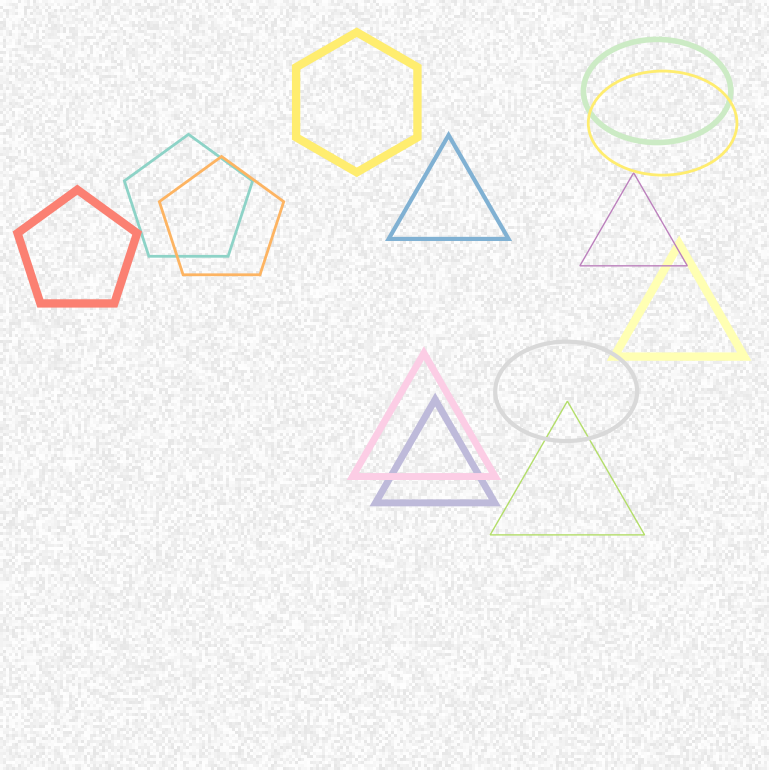[{"shape": "pentagon", "thickness": 1, "radius": 0.44, "center": [0.245, 0.738]}, {"shape": "triangle", "thickness": 3, "radius": 0.49, "center": [0.882, 0.586]}, {"shape": "triangle", "thickness": 2.5, "radius": 0.45, "center": [0.565, 0.392]}, {"shape": "pentagon", "thickness": 3, "radius": 0.41, "center": [0.1, 0.672]}, {"shape": "triangle", "thickness": 1.5, "radius": 0.45, "center": [0.583, 0.735]}, {"shape": "pentagon", "thickness": 1, "radius": 0.42, "center": [0.288, 0.712]}, {"shape": "triangle", "thickness": 0.5, "radius": 0.58, "center": [0.737, 0.363]}, {"shape": "triangle", "thickness": 2.5, "radius": 0.53, "center": [0.551, 0.435]}, {"shape": "oval", "thickness": 1.5, "radius": 0.46, "center": [0.735, 0.492]}, {"shape": "triangle", "thickness": 0.5, "radius": 0.4, "center": [0.823, 0.695]}, {"shape": "oval", "thickness": 2, "radius": 0.48, "center": [0.853, 0.882]}, {"shape": "hexagon", "thickness": 3, "radius": 0.45, "center": [0.463, 0.867]}, {"shape": "oval", "thickness": 1, "radius": 0.48, "center": [0.861, 0.84]}]